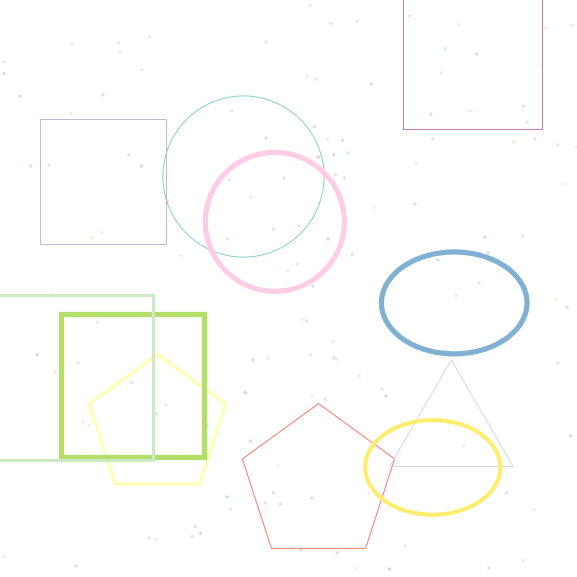[{"shape": "circle", "thickness": 0.5, "radius": 0.7, "center": [0.422, 0.693]}, {"shape": "pentagon", "thickness": 1.5, "radius": 0.62, "center": [0.273, 0.261]}, {"shape": "square", "thickness": 0.5, "radius": 0.54, "center": [0.179, 0.685]}, {"shape": "pentagon", "thickness": 0.5, "radius": 0.69, "center": [0.552, 0.162]}, {"shape": "oval", "thickness": 2.5, "radius": 0.63, "center": [0.787, 0.475]}, {"shape": "square", "thickness": 2.5, "radius": 0.62, "center": [0.23, 0.332]}, {"shape": "circle", "thickness": 2.5, "radius": 0.6, "center": [0.476, 0.615]}, {"shape": "triangle", "thickness": 0.5, "radius": 0.62, "center": [0.782, 0.253]}, {"shape": "square", "thickness": 0.5, "radius": 0.6, "center": [0.818, 0.896]}, {"shape": "square", "thickness": 1.5, "radius": 0.72, "center": [0.121, 0.345]}, {"shape": "oval", "thickness": 2, "radius": 0.59, "center": [0.749, 0.19]}]